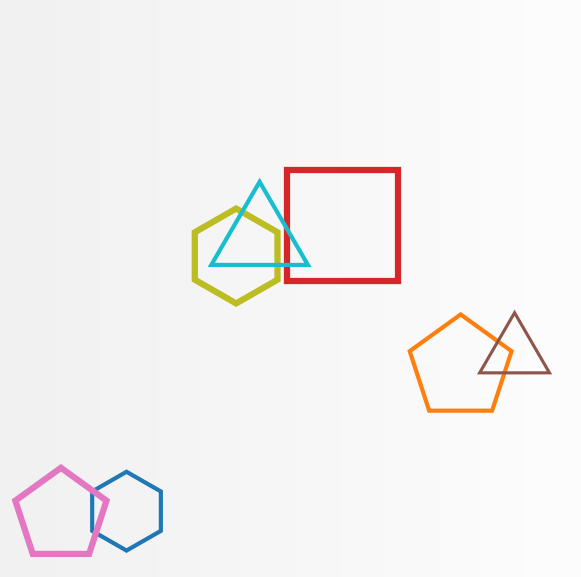[{"shape": "hexagon", "thickness": 2, "radius": 0.34, "center": [0.218, 0.114]}, {"shape": "pentagon", "thickness": 2, "radius": 0.46, "center": [0.793, 0.363]}, {"shape": "square", "thickness": 3, "radius": 0.48, "center": [0.589, 0.609]}, {"shape": "triangle", "thickness": 1.5, "radius": 0.35, "center": [0.885, 0.388]}, {"shape": "pentagon", "thickness": 3, "radius": 0.41, "center": [0.105, 0.107]}, {"shape": "hexagon", "thickness": 3, "radius": 0.41, "center": [0.406, 0.556]}, {"shape": "triangle", "thickness": 2, "radius": 0.48, "center": [0.447, 0.588]}]